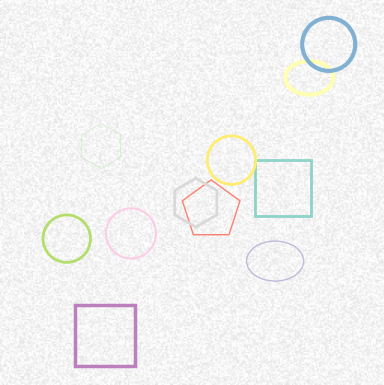[{"shape": "square", "thickness": 2, "radius": 0.36, "center": [0.734, 0.512]}, {"shape": "oval", "thickness": 3, "radius": 0.31, "center": [0.803, 0.798]}, {"shape": "oval", "thickness": 1, "radius": 0.37, "center": [0.715, 0.322]}, {"shape": "pentagon", "thickness": 1, "radius": 0.39, "center": [0.548, 0.454]}, {"shape": "circle", "thickness": 3, "radius": 0.34, "center": [0.854, 0.885]}, {"shape": "circle", "thickness": 2, "radius": 0.31, "center": [0.173, 0.38]}, {"shape": "circle", "thickness": 1.5, "radius": 0.33, "center": [0.34, 0.394]}, {"shape": "hexagon", "thickness": 2, "radius": 0.32, "center": [0.509, 0.474]}, {"shape": "square", "thickness": 2.5, "radius": 0.39, "center": [0.272, 0.128]}, {"shape": "hexagon", "thickness": 0.5, "radius": 0.29, "center": [0.263, 0.621]}, {"shape": "circle", "thickness": 2, "radius": 0.31, "center": [0.601, 0.584]}]